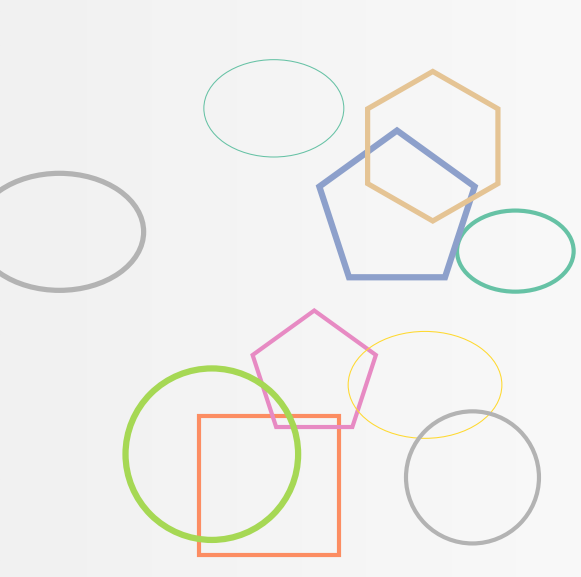[{"shape": "oval", "thickness": 0.5, "radius": 0.6, "center": [0.471, 0.812]}, {"shape": "oval", "thickness": 2, "radius": 0.5, "center": [0.887, 0.564]}, {"shape": "square", "thickness": 2, "radius": 0.6, "center": [0.462, 0.159]}, {"shape": "pentagon", "thickness": 3, "radius": 0.7, "center": [0.683, 0.633]}, {"shape": "pentagon", "thickness": 2, "radius": 0.56, "center": [0.541, 0.35]}, {"shape": "circle", "thickness": 3, "radius": 0.74, "center": [0.364, 0.213]}, {"shape": "oval", "thickness": 0.5, "radius": 0.66, "center": [0.731, 0.333]}, {"shape": "hexagon", "thickness": 2.5, "radius": 0.65, "center": [0.745, 0.746]}, {"shape": "oval", "thickness": 2.5, "radius": 0.72, "center": [0.102, 0.598]}, {"shape": "circle", "thickness": 2, "radius": 0.57, "center": [0.813, 0.172]}]